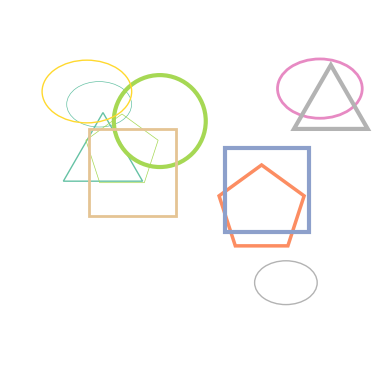[{"shape": "oval", "thickness": 0.5, "radius": 0.42, "center": [0.258, 0.729]}, {"shape": "triangle", "thickness": 1, "radius": 0.59, "center": [0.267, 0.589]}, {"shape": "pentagon", "thickness": 2.5, "radius": 0.58, "center": [0.679, 0.455]}, {"shape": "square", "thickness": 3, "radius": 0.55, "center": [0.694, 0.506]}, {"shape": "oval", "thickness": 2, "radius": 0.55, "center": [0.831, 0.77]}, {"shape": "circle", "thickness": 3, "radius": 0.6, "center": [0.415, 0.686]}, {"shape": "pentagon", "thickness": 0.5, "radius": 0.49, "center": [0.317, 0.605]}, {"shape": "oval", "thickness": 1, "radius": 0.58, "center": [0.226, 0.762]}, {"shape": "square", "thickness": 2, "radius": 0.57, "center": [0.343, 0.551]}, {"shape": "oval", "thickness": 1, "radius": 0.41, "center": [0.743, 0.266]}, {"shape": "triangle", "thickness": 3, "radius": 0.55, "center": [0.859, 0.72]}]